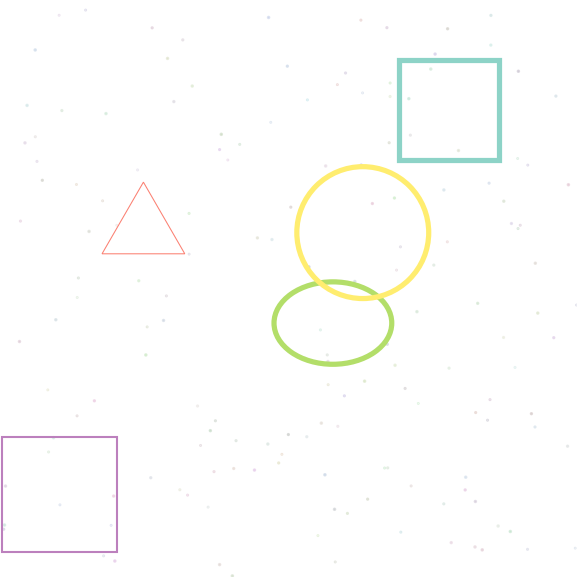[{"shape": "square", "thickness": 2.5, "radius": 0.44, "center": [0.777, 0.809]}, {"shape": "triangle", "thickness": 0.5, "radius": 0.41, "center": [0.248, 0.601]}, {"shape": "oval", "thickness": 2.5, "radius": 0.51, "center": [0.576, 0.44]}, {"shape": "square", "thickness": 1, "radius": 0.5, "center": [0.103, 0.143]}, {"shape": "circle", "thickness": 2.5, "radius": 0.57, "center": [0.628, 0.596]}]